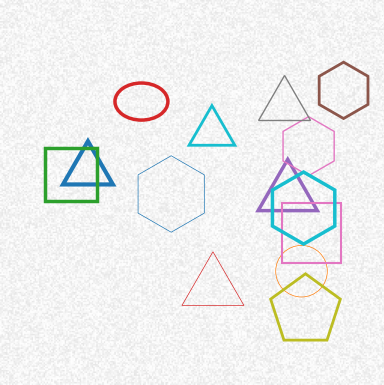[{"shape": "triangle", "thickness": 3, "radius": 0.37, "center": [0.228, 0.558]}, {"shape": "hexagon", "thickness": 0.5, "radius": 0.5, "center": [0.445, 0.496]}, {"shape": "circle", "thickness": 0.5, "radius": 0.34, "center": [0.783, 0.296]}, {"shape": "square", "thickness": 2.5, "radius": 0.34, "center": [0.184, 0.548]}, {"shape": "triangle", "thickness": 0.5, "radius": 0.46, "center": [0.553, 0.253]}, {"shape": "oval", "thickness": 2.5, "radius": 0.34, "center": [0.367, 0.736]}, {"shape": "triangle", "thickness": 2.5, "radius": 0.44, "center": [0.747, 0.497]}, {"shape": "hexagon", "thickness": 2, "radius": 0.37, "center": [0.892, 0.765]}, {"shape": "square", "thickness": 1.5, "radius": 0.39, "center": [0.81, 0.395]}, {"shape": "hexagon", "thickness": 1, "radius": 0.38, "center": [0.802, 0.62]}, {"shape": "triangle", "thickness": 1, "radius": 0.39, "center": [0.739, 0.726]}, {"shape": "pentagon", "thickness": 2, "radius": 0.48, "center": [0.793, 0.194]}, {"shape": "triangle", "thickness": 2, "radius": 0.34, "center": [0.55, 0.657]}, {"shape": "hexagon", "thickness": 2.5, "radius": 0.47, "center": [0.789, 0.46]}]